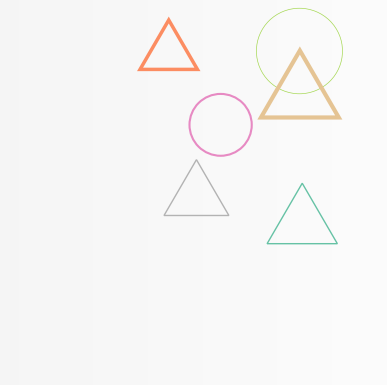[{"shape": "triangle", "thickness": 1, "radius": 0.52, "center": [0.78, 0.419]}, {"shape": "triangle", "thickness": 2.5, "radius": 0.43, "center": [0.435, 0.862]}, {"shape": "circle", "thickness": 1.5, "radius": 0.4, "center": [0.569, 0.676]}, {"shape": "circle", "thickness": 0.5, "radius": 0.56, "center": [0.773, 0.867]}, {"shape": "triangle", "thickness": 3, "radius": 0.58, "center": [0.774, 0.753]}, {"shape": "triangle", "thickness": 1, "radius": 0.48, "center": [0.507, 0.489]}]